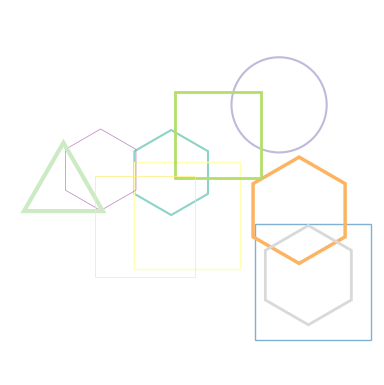[{"shape": "hexagon", "thickness": 1.5, "radius": 0.55, "center": [0.445, 0.552]}, {"shape": "square", "thickness": 1, "radius": 0.69, "center": [0.486, 0.44]}, {"shape": "circle", "thickness": 1.5, "radius": 0.62, "center": [0.725, 0.728]}, {"shape": "square", "thickness": 1, "radius": 0.75, "center": [0.813, 0.267]}, {"shape": "hexagon", "thickness": 2.5, "radius": 0.69, "center": [0.777, 0.454]}, {"shape": "square", "thickness": 2, "radius": 0.56, "center": [0.567, 0.649]}, {"shape": "hexagon", "thickness": 2, "radius": 0.64, "center": [0.801, 0.285]}, {"shape": "hexagon", "thickness": 0.5, "radius": 0.53, "center": [0.261, 0.559]}, {"shape": "triangle", "thickness": 3, "radius": 0.59, "center": [0.165, 0.511]}, {"shape": "square", "thickness": 0.5, "radius": 0.65, "center": [0.377, 0.412]}]